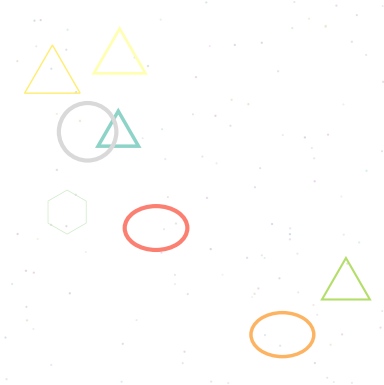[{"shape": "triangle", "thickness": 2.5, "radius": 0.3, "center": [0.307, 0.651]}, {"shape": "triangle", "thickness": 2, "radius": 0.39, "center": [0.311, 0.848]}, {"shape": "oval", "thickness": 3, "radius": 0.41, "center": [0.405, 0.408]}, {"shape": "oval", "thickness": 2.5, "radius": 0.41, "center": [0.733, 0.131]}, {"shape": "triangle", "thickness": 1.5, "radius": 0.36, "center": [0.899, 0.258]}, {"shape": "circle", "thickness": 3, "radius": 0.37, "center": [0.228, 0.658]}, {"shape": "hexagon", "thickness": 0.5, "radius": 0.29, "center": [0.174, 0.449]}, {"shape": "triangle", "thickness": 1, "radius": 0.42, "center": [0.136, 0.8]}]